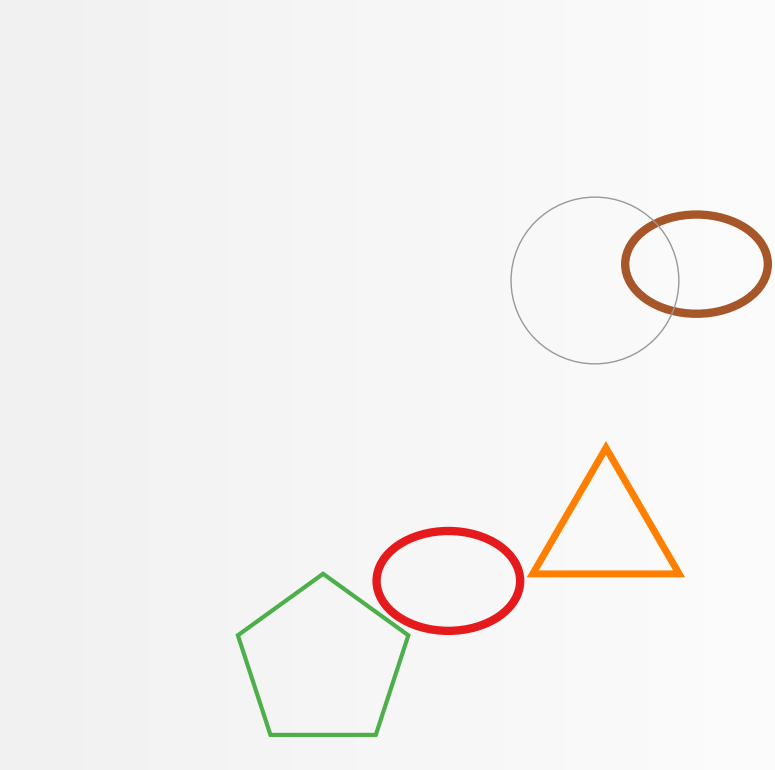[{"shape": "oval", "thickness": 3, "radius": 0.46, "center": [0.579, 0.246]}, {"shape": "pentagon", "thickness": 1.5, "radius": 0.58, "center": [0.417, 0.139]}, {"shape": "triangle", "thickness": 2.5, "radius": 0.55, "center": [0.782, 0.309]}, {"shape": "oval", "thickness": 3, "radius": 0.46, "center": [0.899, 0.657]}, {"shape": "circle", "thickness": 0.5, "radius": 0.54, "center": [0.768, 0.636]}]